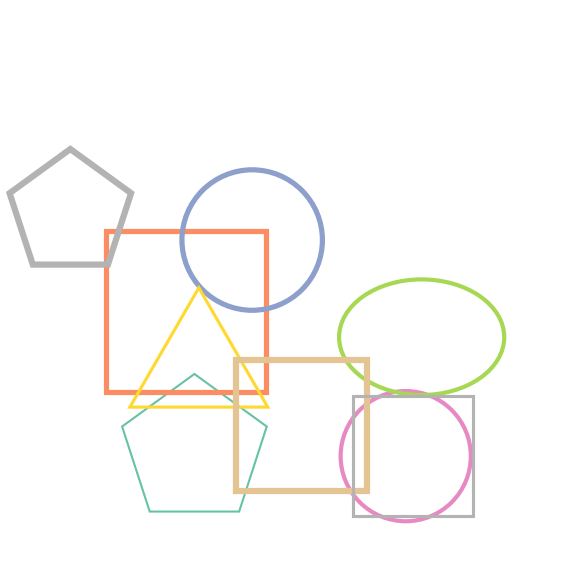[{"shape": "pentagon", "thickness": 1, "radius": 0.66, "center": [0.337, 0.22]}, {"shape": "square", "thickness": 2.5, "radius": 0.69, "center": [0.323, 0.46]}, {"shape": "circle", "thickness": 2.5, "radius": 0.61, "center": [0.437, 0.583]}, {"shape": "circle", "thickness": 2, "radius": 0.56, "center": [0.703, 0.209]}, {"shape": "oval", "thickness": 2, "radius": 0.72, "center": [0.73, 0.415]}, {"shape": "triangle", "thickness": 1.5, "radius": 0.69, "center": [0.344, 0.363]}, {"shape": "square", "thickness": 3, "radius": 0.57, "center": [0.522, 0.262]}, {"shape": "square", "thickness": 1.5, "radius": 0.52, "center": [0.715, 0.209]}, {"shape": "pentagon", "thickness": 3, "radius": 0.55, "center": [0.122, 0.63]}]